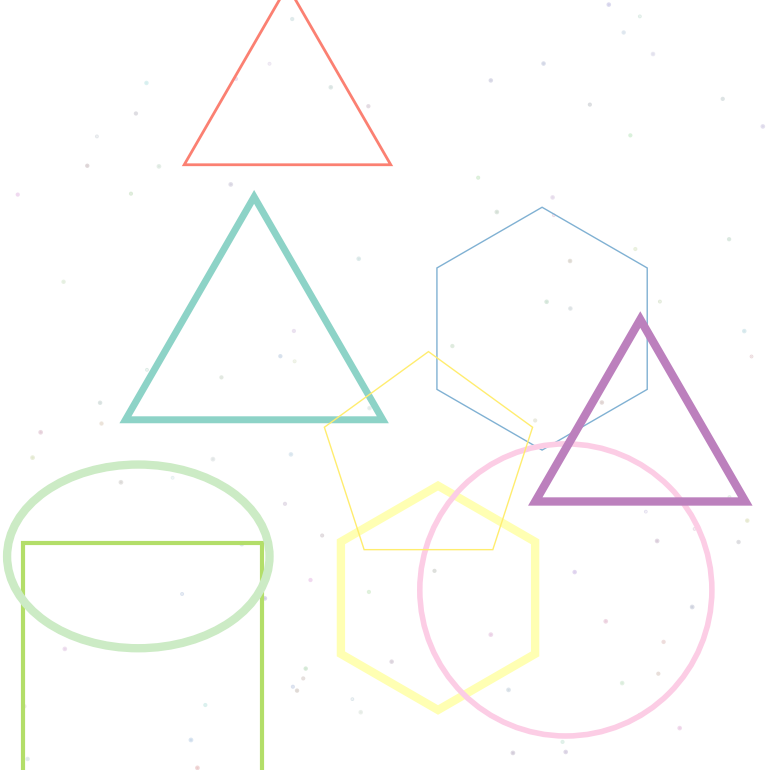[{"shape": "triangle", "thickness": 2.5, "radius": 0.96, "center": [0.33, 0.551]}, {"shape": "hexagon", "thickness": 3, "radius": 0.73, "center": [0.569, 0.224]}, {"shape": "triangle", "thickness": 1, "radius": 0.77, "center": [0.373, 0.863]}, {"shape": "hexagon", "thickness": 0.5, "radius": 0.79, "center": [0.704, 0.573]}, {"shape": "square", "thickness": 1.5, "radius": 0.78, "center": [0.185, 0.14]}, {"shape": "circle", "thickness": 2, "radius": 0.95, "center": [0.735, 0.234]}, {"shape": "triangle", "thickness": 3, "radius": 0.79, "center": [0.832, 0.427]}, {"shape": "oval", "thickness": 3, "radius": 0.85, "center": [0.18, 0.277]}, {"shape": "pentagon", "thickness": 0.5, "radius": 0.71, "center": [0.556, 0.401]}]